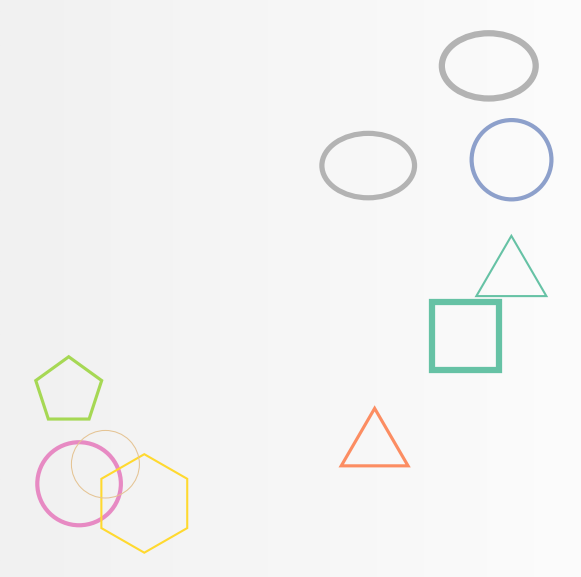[{"shape": "triangle", "thickness": 1, "radius": 0.35, "center": [0.88, 0.521]}, {"shape": "square", "thickness": 3, "radius": 0.29, "center": [0.801, 0.418]}, {"shape": "triangle", "thickness": 1.5, "radius": 0.33, "center": [0.645, 0.226]}, {"shape": "circle", "thickness": 2, "radius": 0.34, "center": [0.88, 0.723]}, {"shape": "circle", "thickness": 2, "radius": 0.36, "center": [0.136, 0.161]}, {"shape": "pentagon", "thickness": 1.5, "radius": 0.3, "center": [0.118, 0.322]}, {"shape": "hexagon", "thickness": 1, "radius": 0.43, "center": [0.248, 0.127]}, {"shape": "circle", "thickness": 0.5, "radius": 0.29, "center": [0.181, 0.195]}, {"shape": "oval", "thickness": 3, "radius": 0.4, "center": [0.841, 0.885]}, {"shape": "oval", "thickness": 2.5, "radius": 0.4, "center": [0.633, 0.712]}]